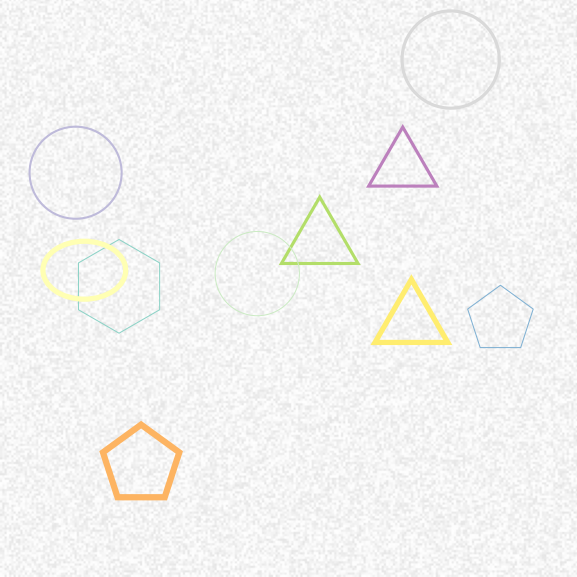[{"shape": "hexagon", "thickness": 0.5, "radius": 0.41, "center": [0.206, 0.503]}, {"shape": "oval", "thickness": 2.5, "radius": 0.36, "center": [0.146, 0.531]}, {"shape": "circle", "thickness": 1, "radius": 0.4, "center": [0.131, 0.7]}, {"shape": "pentagon", "thickness": 0.5, "radius": 0.3, "center": [0.867, 0.446]}, {"shape": "pentagon", "thickness": 3, "radius": 0.35, "center": [0.244, 0.194]}, {"shape": "triangle", "thickness": 1.5, "radius": 0.38, "center": [0.554, 0.581]}, {"shape": "circle", "thickness": 1.5, "radius": 0.42, "center": [0.78, 0.896]}, {"shape": "triangle", "thickness": 1.5, "radius": 0.34, "center": [0.697, 0.711]}, {"shape": "circle", "thickness": 0.5, "radius": 0.36, "center": [0.445, 0.525]}, {"shape": "triangle", "thickness": 2.5, "radius": 0.36, "center": [0.712, 0.443]}]